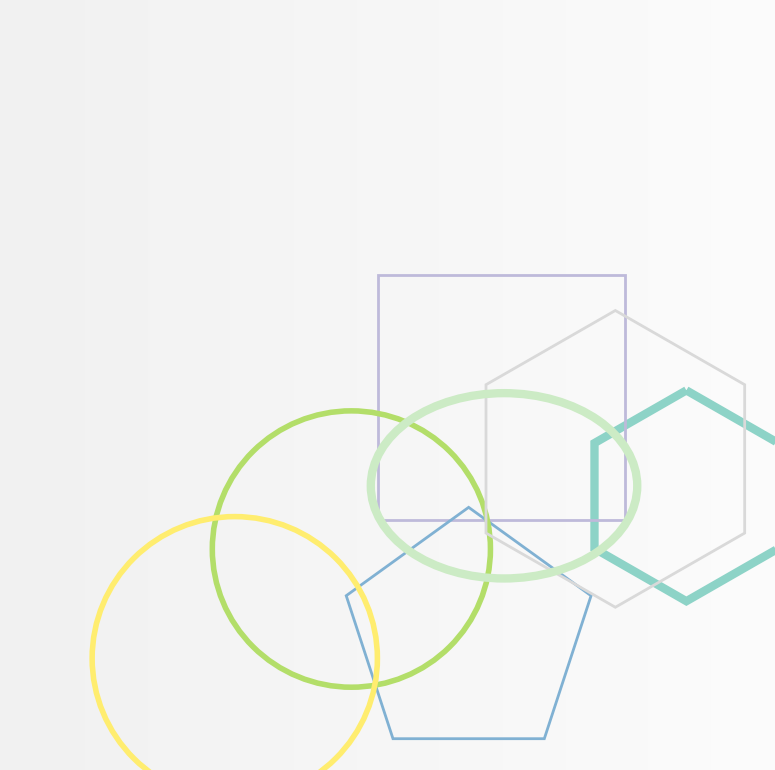[{"shape": "hexagon", "thickness": 3, "radius": 0.68, "center": [0.886, 0.356]}, {"shape": "square", "thickness": 1, "radius": 0.8, "center": [0.647, 0.484]}, {"shape": "pentagon", "thickness": 1, "radius": 0.83, "center": [0.605, 0.175]}, {"shape": "circle", "thickness": 2, "radius": 0.9, "center": [0.453, 0.287]}, {"shape": "hexagon", "thickness": 1, "radius": 0.96, "center": [0.794, 0.404]}, {"shape": "oval", "thickness": 3, "radius": 0.86, "center": [0.65, 0.369]}, {"shape": "circle", "thickness": 2, "radius": 0.92, "center": [0.303, 0.145]}]